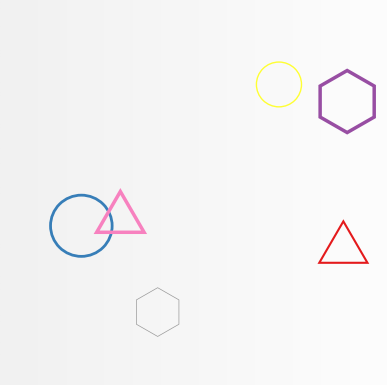[{"shape": "triangle", "thickness": 1.5, "radius": 0.36, "center": [0.886, 0.353]}, {"shape": "circle", "thickness": 2, "radius": 0.4, "center": [0.21, 0.414]}, {"shape": "hexagon", "thickness": 2.5, "radius": 0.4, "center": [0.896, 0.736]}, {"shape": "circle", "thickness": 1, "radius": 0.29, "center": [0.72, 0.781]}, {"shape": "triangle", "thickness": 2.5, "radius": 0.35, "center": [0.311, 0.432]}, {"shape": "hexagon", "thickness": 0.5, "radius": 0.32, "center": [0.407, 0.189]}]